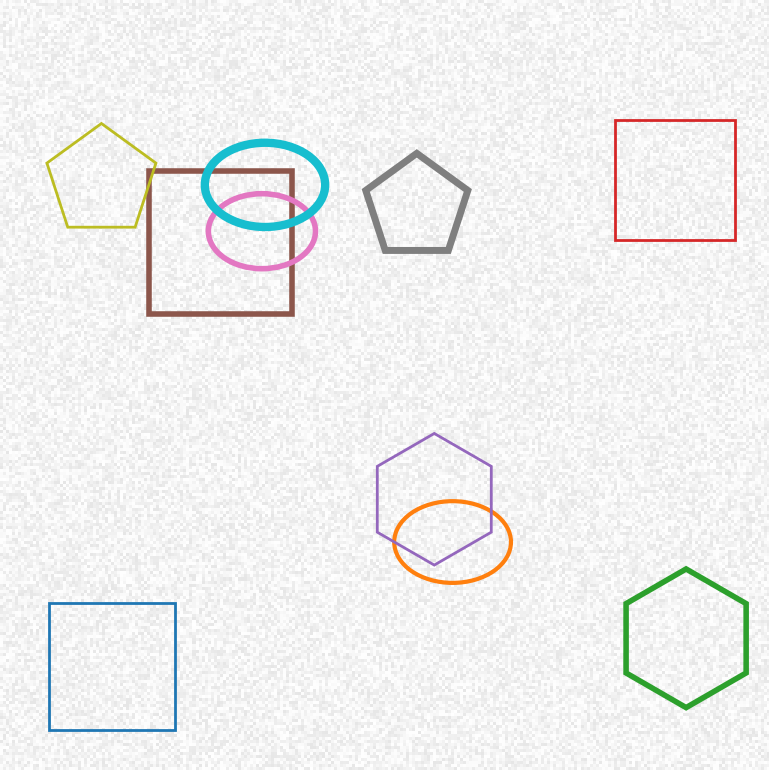[{"shape": "square", "thickness": 1, "radius": 0.41, "center": [0.145, 0.135]}, {"shape": "oval", "thickness": 1.5, "radius": 0.38, "center": [0.588, 0.296]}, {"shape": "hexagon", "thickness": 2, "radius": 0.45, "center": [0.891, 0.171]}, {"shape": "square", "thickness": 1, "radius": 0.39, "center": [0.877, 0.767]}, {"shape": "hexagon", "thickness": 1, "radius": 0.43, "center": [0.564, 0.352]}, {"shape": "square", "thickness": 2, "radius": 0.46, "center": [0.286, 0.685]}, {"shape": "oval", "thickness": 2, "radius": 0.35, "center": [0.34, 0.7]}, {"shape": "pentagon", "thickness": 2.5, "radius": 0.35, "center": [0.541, 0.731]}, {"shape": "pentagon", "thickness": 1, "radius": 0.37, "center": [0.132, 0.765]}, {"shape": "oval", "thickness": 3, "radius": 0.39, "center": [0.344, 0.76]}]